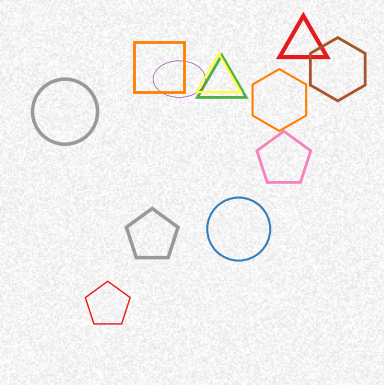[{"shape": "triangle", "thickness": 3, "radius": 0.36, "center": [0.788, 0.887]}, {"shape": "pentagon", "thickness": 1, "radius": 0.31, "center": [0.28, 0.208]}, {"shape": "circle", "thickness": 1.5, "radius": 0.41, "center": [0.62, 0.405]}, {"shape": "triangle", "thickness": 2, "radius": 0.37, "center": [0.576, 0.784]}, {"shape": "oval", "thickness": 0.5, "radius": 0.34, "center": [0.466, 0.795]}, {"shape": "hexagon", "thickness": 1.5, "radius": 0.4, "center": [0.726, 0.74]}, {"shape": "square", "thickness": 2, "radius": 0.32, "center": [0.413, 0.826]}, {"shape": "triangle", "thickness": 1.5, "radius": 0.33, "center": [0.568, 0.794]}, {"shape": "hexagon", "thickness": 2, "radius": 0.41, "center": [0.877, 0.82]}, {"shape": "pentagon", "thickness": 2, "radius": 0.37, "center": [0.737, 0.586]}, {"shape": "pentagon", "thickness": 2.5, "radius": 0.35, "center": [0.395, 0.388]}, {"shape": "circle", "thickness": 2.5, "radius": 0.42, "center": [0.169, 0.71]}]